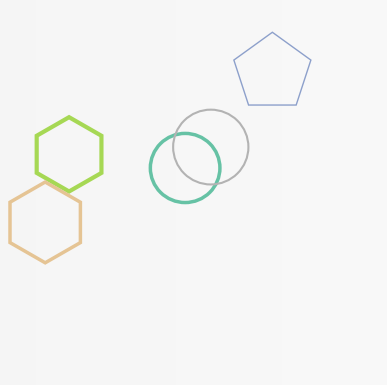[{"shape": "circle", "thickness": 2.5, "radius": 0.45, "center": [0.478, 0.564]}, {"shape": "pentagon", "thickness": 1, "radius": 0.52, "center": [0.703, 0.812]}, {"shape": "hexagon", "thickness": 3, "radius": 0.48, "center": [0.178, 0.599]}, {"shape": "hexagon", "thickness": 2.5, "radius": 0.52, "center": [0.117, 0.422]}, {"shape": "circle", "thickness": 1.5, "radius": 0.49, "center": [0.544, 0.618]}]